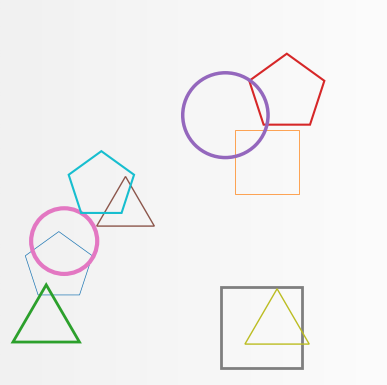[{"shape": "pentagon", "thickness": 0.5, "radius": 0.45, "center": [0.152, 0.308]}, {"shape": "square", "thickness": 0.5, "radius": 0.41, "center": [0.688, 0.579]}, {"shape": "triangle", "thickness": 2, "radius": 0.5, "center": [0.119, 0.161]}, {"shape": "pentagon", "thickness": 1.5, "radius": 0.51, "center": [0.74, 0.759]}, {"shape": "circle", "thickness": 2.5, "radius": 0.55, "center": [0.582, 0.701]}, {"shape": "triangle", "thickness": 1, "radius": 0.43, "center": [0.324, 0.456]}, {"shape": "circle", "thickness": 3, "radius": 0.43, "center": [0.166, 0.374]}, {"shape": "square", "thickness": 2, "radius": 0.53, "center": [0.675, 0.149]}, {"shape": "triangle", "thickness": 1, "radius": 0.48, "center": [0.715, 0.154]}, {"shape": "pentagon", "thickness": 1.5, "radius": 0.44, "center": [0.262, 0.519]}]